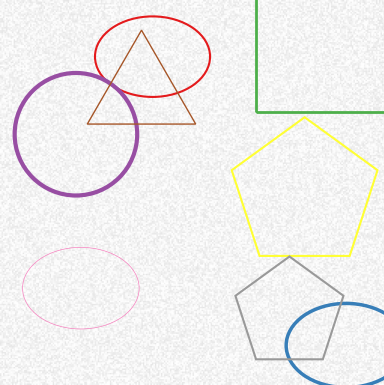[{"shape": "oval", "thickness": 1.5, "radius": 0.75, "center": [0.396, 0.853]}, {"shape": "oval", "thickness": 2.5, "radius": 0.78, "center": [0.899, 0.103]}, {"shape": "square", "thickness": 2, "radius": 0.94, "center": [0.855, 0.897]}, {"shape": "circle", "thickness": 3, "radius": 0.8, "center": [0.197, 0.651]}, {"shape": "pentagon", "thickness": 1.5, "radius": 1.0, "center": [0.791, 0.496]}, {"shape": "triangle", "thickness": 1, "radius": 0.81, "center": [0.368, 0.759]}, {"shape": "oval", "thickness": 0.5, "radius": 0.76, "center": [0.21, 0.252]}, {"shape": "pentagon", "thickness": 1.5, "radius": 0.74, "center": [0.752, 0.186]}]